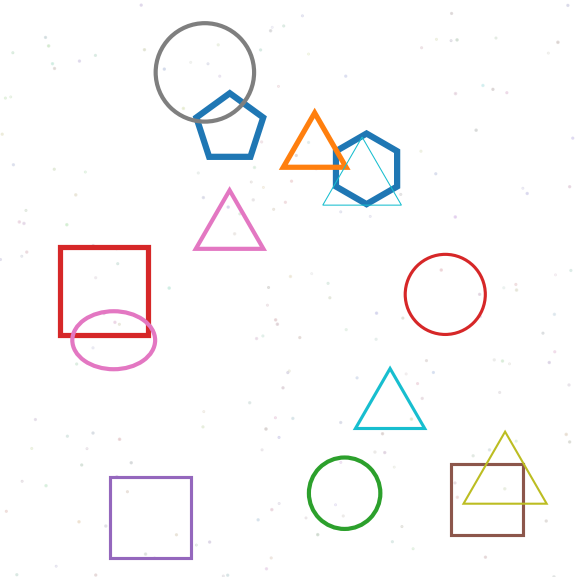[{"shape": "hexagon", "thickness": 3, "radius": 0.31, "center": [0.635, 0.707]}, {"shape": "pentagon", "thickness": 3, "radius": 0.3, "center": [0.398, 0.777]}, {"shape": "triangle", "thickness": 2.5, "radius": 0.31, "center": [0.545, 0.741]}, {"shape": "circle", "thickness": 2, "radius": 0.31, "center": [0.597, 0.145]}, {"shape": "circle", "thickness": 1.5, "radius": 0.35, "center": [0.771, 0.489]}, {"shape": "square", "thickness": 2.5, "radius": 0.38, "center": [0.18, 0.495]}, {"shape": "square", "thickness": 1.5, "radius": 0.35, "center": [0.261, 0.104]}, {"shape": "square", "thickness": 1.5, "radius": 0.31, "center": [0.843, 0.134]}, {"shape": "triangle", "thickness": 2, "radius": 0.34, "center": [0.398, 0.602]}, {"shape": "oval", "thickness": 2, "radius": 0.36, "center": [0.197, 0.41]}, {"shape": "circle", "thickness": 2, "radius": 0.43, "center": [0.355, 0.874]}, {"shape": "triangle", "thickness": 1, "radius": 0.42, "center": [0.875, 0.168]}, {"shape": "triangle", "thickness": 1.5, "radius": 0.35, "center": [0.675, 0.292]}, {"shape": "triangle", "thickness": 0.5, "radius": 0.39, "center": [0.627, 0.683]}]